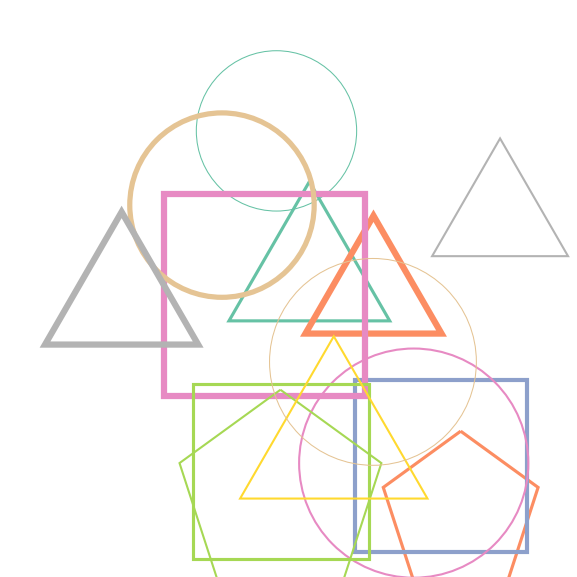[{"shape": "circle", "thickness": 0.5, "radius": 0.69, "center": [0.479, 0.772]}, {"shape": "triangle", "thickness": 1.5, "radius": 0.8, "center": [0.536, 0.524]}, {"shape": "pentagon", "thickness": 1.5, "radius": 0.7, "center": [0.798, 0.112]}, {"shape": "triangle", "thickness": 3, "radius": 0.68, "center": [0.647, 0.49]}, {"shape": "square", "thickness": 2, "radius": 0.75, "center": [0.763, 0.192]}, {"shape": "circle", "thickness": 1, "radius": 0.99, "center": [0.716, 0.197]}, {"shape": "square", "thickness": 3, "radius": 0.87, "center": [0.458, 0.488]}, {"shape": "square", "thickness": 1.5, "radius": 0.76, "center": [0.487, 0.182]}, {"shape": "pentagon", "thickness": 1, "radius": 0.92, "center": [0.486, 0.14]}, {"shape": "triangle", "thickness": 1, "radius": 0.94, "center": [0.578, 0.229]}, {"shape": "circle", "thickness": 0.5, "radius": 0.9, "center": [0.646, 0.372]}, {"shape": "circle", "thickness": 2.5, "radius": 0.8, "center": [0.384, 0.644]}, {"shape": "triangle", "thickness": 1, "radius": 0.68, "center": [0.866, 0.624]}, {"shape": "triangle", "thickness": 3, "radius": 0.77, "center": [0.211, 0.479]}]